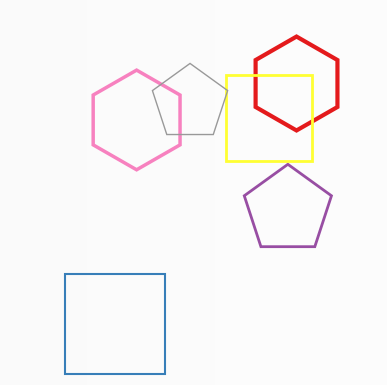[{"shape": "hexagon", "thickness": 3, "radius": 0.61, "center": [0.765, 0.783]}, {"shape": "square", "thickness": 1.5, "radius": 0.65, "center": [0.296, 0.158]}, {"shape": "pentagon", "thickness": 2, "radius": 0.59, "center": [0.743, 0.455]}, {"shape": "square", "thickness": 2, "radius": 0.56, "center": [0.694, 0.694]}, {"shape": "hexagon", "thickness": 2.5, "radius": 0.65, "center": [0.353, 0.688]}, {"shape": "pentagon", "thickness": 1, "radius": 0.51, "center": [0.49, 0.733]}]